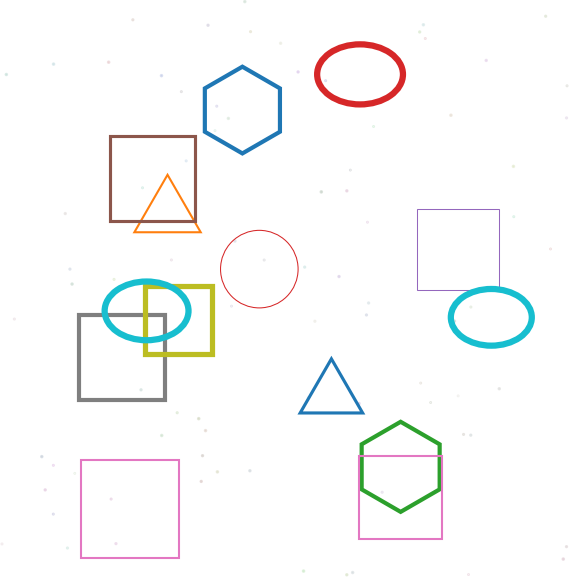[{"shape": "hexagon", "thickness": 2, "radius": 0.38, "center": [0.42, 0.809]}, {"shape": "triangle", "thickness": 1.5, "radius": 0.31, "center": [0.574, 0.315]}, {"shape": "triangle", "thickness": 1, "radius": 0.33, "center": [0.29, 0.63]}, {"shape": "hexagon", "thickness": 2, "radius": 0.39, "center": [0.694, 0.191]}, {"shape": "circle", "thickness": 0.5, "radius": 0.34, "center": [0.449, 0.533]}, {"shape": "oval", "thickness": 3, "radius": 0.37, "center": [0.623, 0.87]}, {"shape": "square", "thickness": 0.5, "radius": 0.35, "center": [0.793, 0.567]}, {"shape": "square", "thickness": 1.5, "radius": 0.37, "center": [0.264, 0.689]}, {"shape": "square", "thickness": 1, "radius": 0.43, "center": [0.225, 0.117]}, {"shape": "square", "thickness": 1, "radius": 0.36, "center": [0.693, 0.138]}, {"shape": "square", "thickness": 2, "radius": 0.37, "center": [0.211, 0.38]}, {"shape": "square", "thickness": 2.5, "radius": 0.29, "center": [0.309, 0.445]}, {"shape": "oval", "thickness": 3, "radius": 0.36, "center": [0.254, 0.461]}, {"shape": "oval", "thickness": 3, "radius": 0.35, "center": [0.851, 0.45]}]